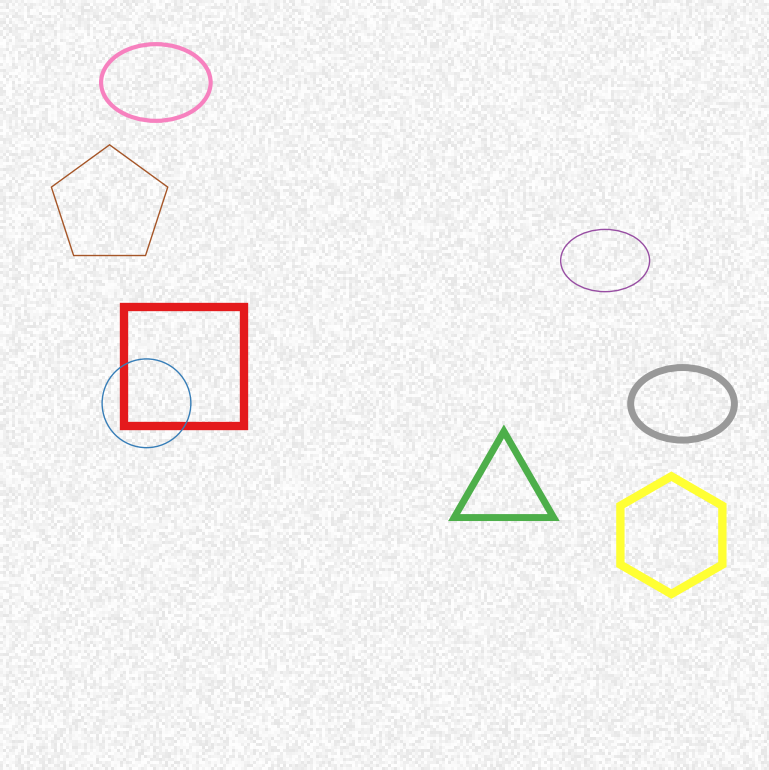[{"shape": "square", "thickness": 3, "radius": 0.39, "center": [0.239, 0.524]}, {"shape": "circle", "thickness": 0.5, "radius": 0.29, "center": [0.19, 0.476]}, {"shape": "triangle", "thickness": 2.5, "radius": 0.37, "center": [0.654, 0.365]}, {"shape": "oval", "thickness": 0.5, "radius": 0.29, "center": [0.786, 0.662]}, {"shape": "hexagon", "thickness": 3, "radius": 0.38, "center": [0.872, 0.305]}, {"shape": "pentagon", "thickness": 0.5, "radius": 0.4, "center": [0.142, 0.732]}, {"shape": "oval", "thickness": 1.5, "radius": 0.36, "center": [0.202, 0.893]}, {"shape": "oval", "thickness": 2.5, "radius": 0.34, "center": [0.886, 0.476]}]